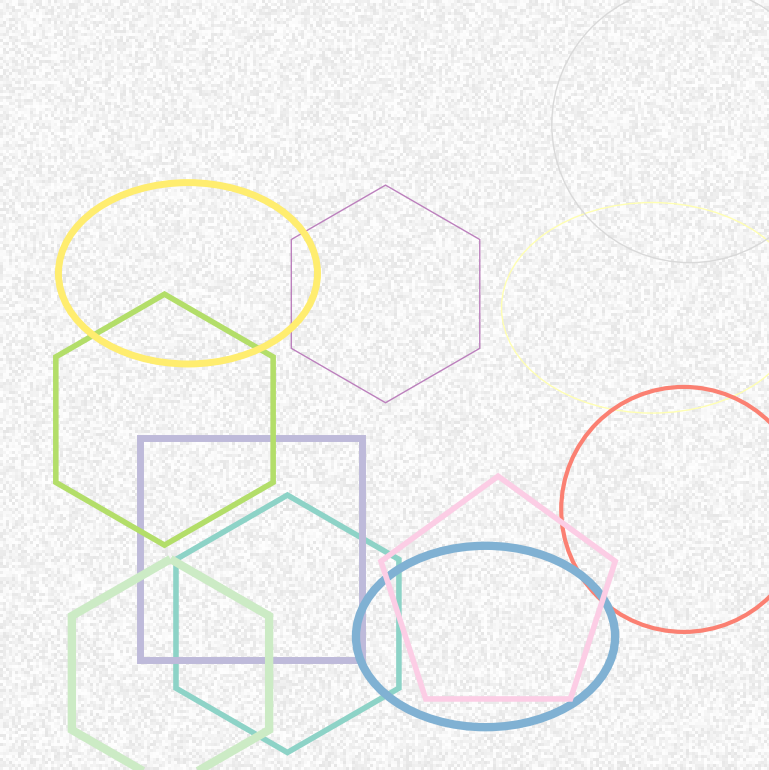[{"shape": "hexagon", "thickness": 2, "radius": 0.84, "center": [0.373, 0.19]}, {"shape": "oval", "thickness": 0.5, "radius": 0.98, "center": [0.847, 0.6]}, {"shape": "square", "thickness": 2.5, "radius": 0.72, "center": [0.326, 0.287]}, {"shape": "circle", "thickness": 1.5, "radius": 0.8, "center": [0.888, 0.338]}, {"shape": "oval", "thickness": 3, "radius": 0.84, "center": [0.631, 0.173]}, {"shape": "hexagon", "thickness": 2, "radius": 0.81, "center": [0.214, 0.455]}, {"shape": "pentagon", "thickness": 2, "radius": 0.8, "center": [0.647, 0.222]}, {"shape": "circle", "thickness": 0.5, "radius": 0.9, "center": [0.896, 0.838]}, {"shape": "hexagon", "thickness": 0.5, "radius": 0.71, "center": [0.501, 0.618]}, {"shape": "hexagon", "thickness": 3, "radius": 0.74, "center": [0.221, 0.126]}, {"shape": "oval", "thickness": 2.5, "radius": 0.84, "center": [0.244, 0.645]}]